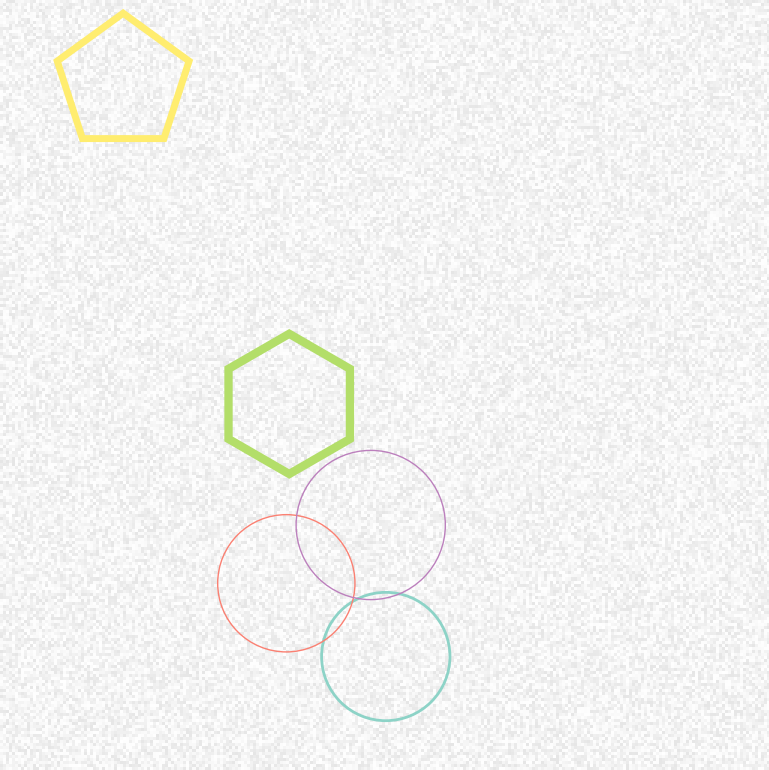[{"shape": "circle", "thickness": 1, "radius": 0.42, "center": [0.501, 0.147]}, {"shape": "circle", "thickness": 0.5, "radius": 0.45, "center": [0.372, 0.242]}, {"shape": "hexagon", "thickness": 3, "radius": 0.46, "center": [0.376, 0.475]}, {"shape": "circle", "thickness": 0.5, "radius": 0.48, "center": [0.481, 0.318]}, {"shape": "pentagon", "thickness": 2.5, "radius": 0.45, "center": [0.16, 0.893]}]